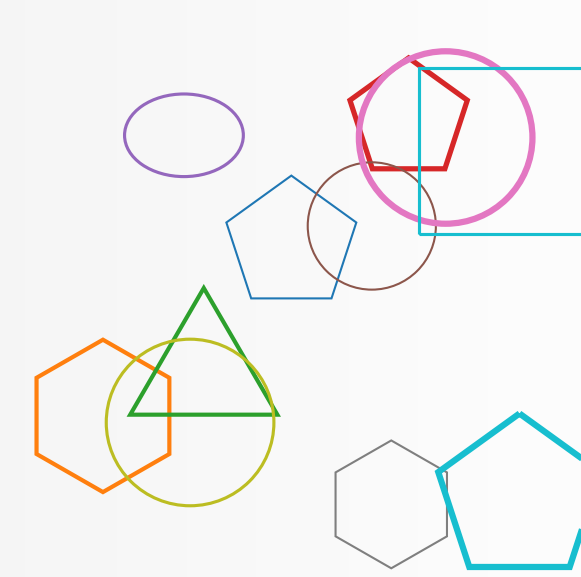[{"shape": "pentagon", "thickness": 1, "radius": 0.59, "center": [0.501, 0.578]}, {"shape": "hexagon", "thickness": 2, "radius": 0.66, "center": [0.177, 0.279]}, {"shape": "triangle", "thickness": 2, "radius": 0.73, "center": [0.351, 0.354]}, {"shape": "pentagon", "thickness": 2.5, "radius": 0.53, "center": [0.703, 0.793]}, {"shape": "oval", "thickness": 1.5, "radius": 0.51, "center": [0.316, 0.765]}, {"shape": "circle", "thickness": 1, "radius": 0.55, "center": [0.64, 0.608]}, {"shape": "circle", "thickness": 3, "radius": 0.75, "center": [0.767, 0.761]}, {"shape": "hexagon", "thickness": 1, "radius": 0.55, "center": [0.673, 0.126]}, {"shape": "circle", "thickness": 1.5, "radius": 0.72, "center": [0.327, 0.268]}, {"shape": "pentagon", "thickness": 3, "radius": 0.73, "center": [0.894, 0.136]}, {"shape": "square", "thickness": 1.5, "radius": 0.72, "center": [0.866, 0.738]}]